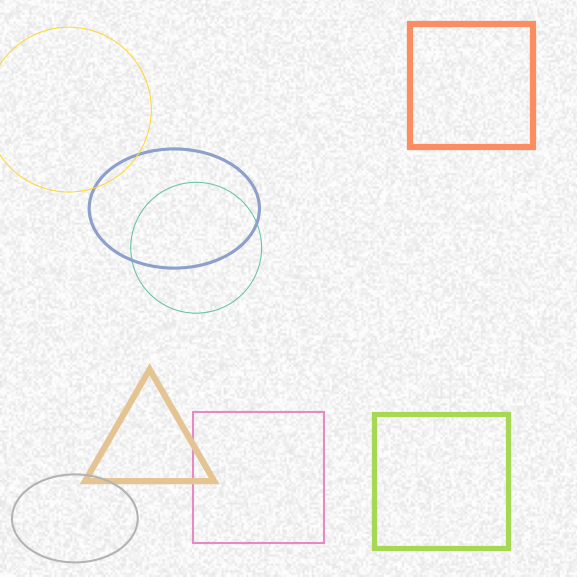[{"shape": "circle", "thickness": 0.5, "radius": 0.57, "center": [0.34, 0.57]}, {"shape": "square", "thickness": 3, "radius": 0.53, "center": [0.816, 0.851]}, {"shape": "oval", "thickness": 1.5, "radius": 0.74, "center": [0.302, 0.638]}, {"shape": "square", "thickness": 1, "radius": 0.57, "center": [0.447, 0.172]}, {"shape": "square", "thickness": 2.5, "radius": 0.58, "center": [0.764, 0.166]}, {"shape": "circle", "thickness": 0.5, "radius": 0.71, "center": [0.119, 0.809]}, {"shape": "triangle", "thickness": 3, "radius": 0.65, "center": [0.259, 0.231]}, {"shape": "oval", "thickness": 1, "radius": 0.54, "center": [0.13, 0.101]}]